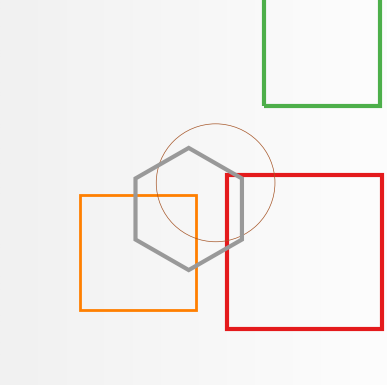[{"shape": "square", "thickness": 3, "radius": 1.0, "center": [0.786, 0.346]}, {"shape": "square", "thickness": 3, "radius": 0.75, "center": [0.831, 0.874]}, {"shape": "square", "thickness": 2, "radius": 0.75, "center": [0.356, 0.344]}, {"shape": "circle", "thickness": 0.5, "radius": 0.77, "center": [0.556, 0.525]}, {"shape": "hexagon", "thickness": 3, "radius": 0.79, "center": [0.487, 0.457]}]